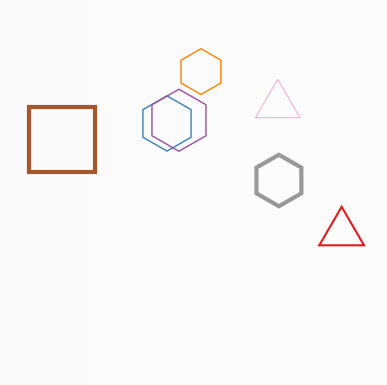[{"shape": "triangle", "thickness": 1.5, "radius": 0.33, "center": [0.882, 0.396]}, {"shape": "hexagon", "thickness": 1, "radius": 0.36, "center": [0.431, 0.679]}, {"shape": "hexagon", "thickness": 1, "radius": 0.4, "center": [0.462, 0.688]}, {"shape": "hexagon", "thickness": 1, "radius": 0.3, "center": [0.519, 0.814]}, {"shape": "square", "thickness": 3, "radius": 0.42, "center": [0.16, 0.638]}, {"shape": "triangle", "thickness": 0.5, "radius": 0.33, "center": [0.717, 0.727]}, {"shape": "hexagon", "thickness": 3, "radius": 0.33, "center": [0.72, 0.531]}]